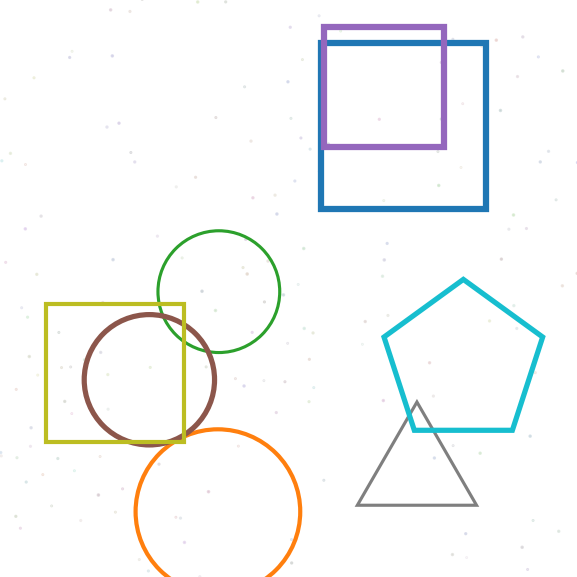[{"shape": "square", "thickness": 3, "radius": 0.72, "center": [0.698, 0.781]}, {"shape": "circle", "thickness": 2, "radius": 0.71, "center": [0.377, 0.113]}, {"shape": "circle", "thickness": 1.5, "radius": 0.53, "center": [0.379, 0.494]}, {"shape": "square", "thickness": 3, "radius": 0.52, "center": [0.665, 0.849]}, {"shape": "circle", "thickness": 2.5, "radius": 0.56, "center": [0.259, 0.342]}, {"shape": "triangle", "thickness": 1.5, "radius": 0.6, "center": [0.722, 0.184]}, {"shape": "square", "thickness": 2, "radius": 0.6, "center": [0.199, 0.353]}, {"shape": "pentagon", "thickness": 2.5, "radius": 0.72, "center": [0.802, 0.371]}]